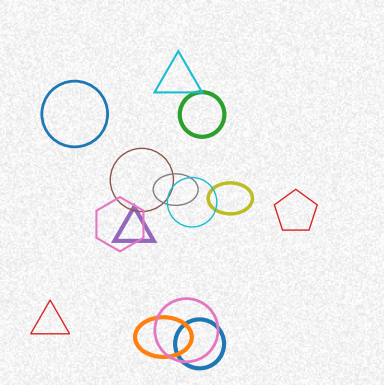[{"shape": "circle", "thickness": 2, "radius": 0.43, "center": [0.194, 0.704]}, {"shape": "circle", "thickness": 3, "radius": 0.32, "center": [0.518, 0.107]}, {"shape": "oval", "thickness": 3, "radius": 0.37, "center": [0.425, 0.124]}, {"shape": "circle", "thickness": 3, "radius": 0.29, "center": [0.525, 0.703]}, {"shape": "triangle", "thickness": 1, "radius": 0.29, "center": [0.13, 0.162]}, {"shape": "pentagon", "thickness": 1, "radius": 0.29, "center": [0.768, 0.45]}, {"shape": "triangle", "thickness": 3, "radius": 0.29, "center": [0.348, 0.404]}, {"shape": "circle", "thickness": 1, "radius": 0.41, "center": [0.368, 0.533]}, {"shape": "hexagon", "thickness": 1.5, "radius": 0.35, "center": [0.312, 0.418]}, {"shape": "circle", "thickness": 2, "radius": 0.41, "center": [0.484, 0.142]}, {"shape": "oval", "thickness": 1, "radius": 0.29, "center": [0.456, 0.508]}, {"shape": "oval", "thickness": 2.5, "radius": 0.29, "center": [0.598, 0.485]}, {"shape": "circle", "thickness": 1, "radius": 0.32, "center": [0.499, 0.475]}, {"shape": "triangle", "thickness": 1.5, "radius": 0.36, "center": [0.463, 0.796]}]